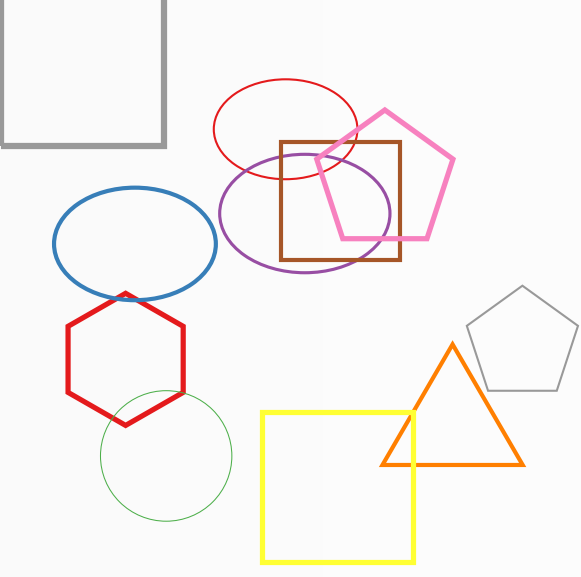[{"shape": "oval", "thickness": 1, "radius": 0.62, "center": [0.491, 0.775]}, {"shape": "hexagon", "thickness": 2.5, "radius": 0.57, "center": [0.216, 0.377]}, {"shape": "oval", "thickness": 2, "radius": 0.7, "center": [0.232, 0.577]}, {"shape": "circle", "thickness": 0.5, "radius": 0.57, "center": [0.286, 0.21]}, {"shape": "oval", "thickness": 1.5, "radius": 0.73, "center": [0.524, 0.629]}, {"shape": "triangle", "thickness": 2, "radius": 0.7, "center": [0.779, 0.264]}, {"shape": "square", "thickness": 2.5, "radius": 0.65, "center": [0.581, 0.156]}, {"shape": "square", "thickness": 2, "radius": 0.51, "center": [0.586, 0.651]}, {"shape": "pentagon", "thickness": 2.5, "radius": 0.62, "center": [0.662, 0.685]}, {"shape": "square", "thickness": 3, "radius": 0.7, "center": [0.142, 0.886]}, {"shape": "pentagon", "thickness": 1, "radius": 0.5, "center": [0.899, 0.404]}]